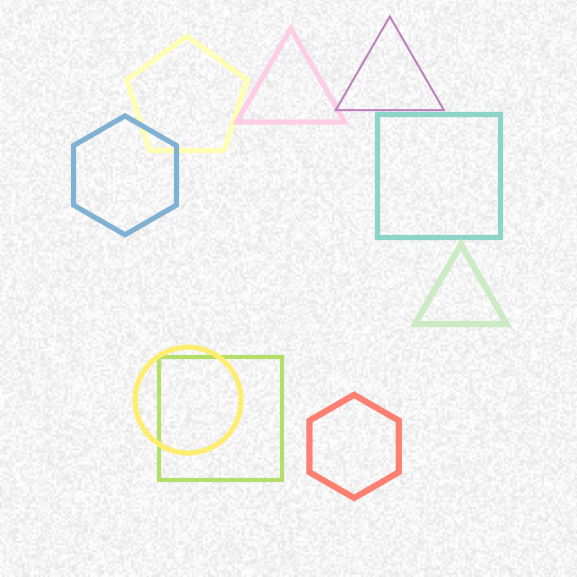[{"shape": "square", "thickness": 2.5, "radius": 0.53, "center": [0.759, 0.696]}, {"shape": "pentagon", "thickness": 2.5, "radius": 0.55, "center": [0.324, 0.827]}, {"shape": "hexagon", "thickness": 3, "radius": 0.45, "center": [0.613, 0.226]}, {"shape": "hexagon", "thickness": 2.5, "radius": 0.51, "center": [0.216, 0.696]}, {"shape": "square", "thickness": 2, "radius": 0.53, "center": [0.382, 0.275]}, {"shape": "triangle", "thickness": 2.5, "radius": 0.54, "center": [0.503, 0.842]}, {"shape": "triangle", "thickness": 1, "radius": 0.54, "center": [0.675, 0.862]}, {"shape": "triangle", "thickness": 3, "radius": 0.46, "center": [0.798, 0.484]}, {"shape": "circle", "thickness": 2.5, "radius": 0.46, "center": [0.326, 0.306]}]